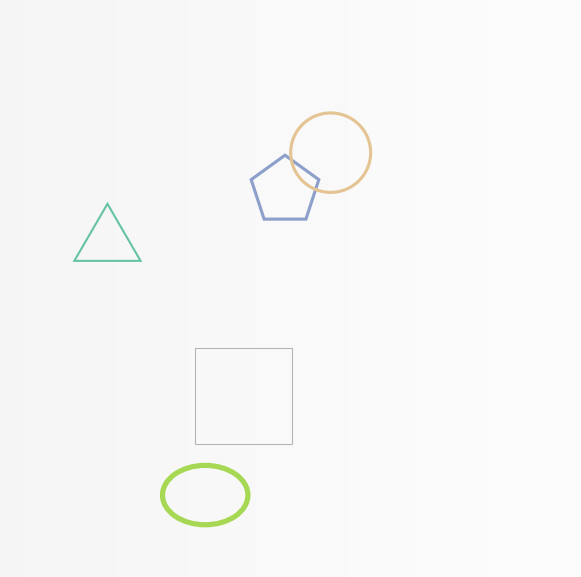[{"shape": "triangle", "thickness": 1, "radius": 0.33, "center": [0.185, 0.58]}, {"shape": "pentagon", "thickness": 1.5, "radius": 0.31, "center": [0.49, 0.669]}, {"shape": "oval", "thickness": 2.5, "radius": 0.37, "center": [0.353, 0.142]}, {"shape": "circle", "thickness": 1.5, "radius": 0.34, "center": [0.569, 0.735]}, {"shape": "square", "thickness": 0.5, "radius": 0.42, "center": [0.419, 0.314]}]